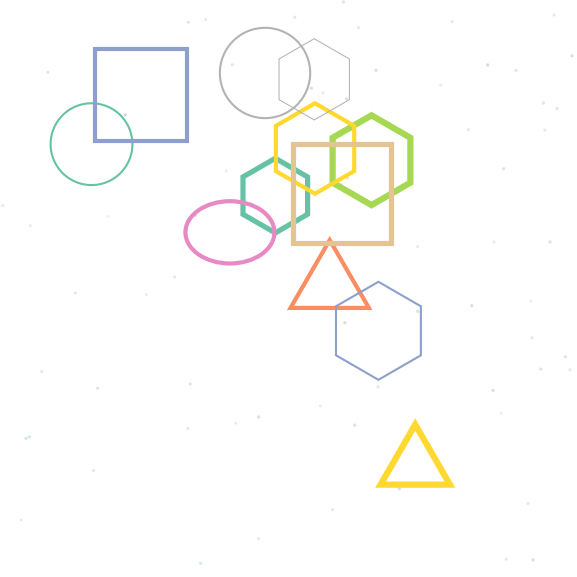[{"shape": "circle", "thickness": 1, "radius": 0.35, "center": [0.158, 0.749]}, {"shape": "hexagon", "thickness": 2.5, "radius": 0.32, "center": [0.477, 0.66]}, {"shape": "triangle", "thickness": 2, "radius": 0.39, "center": [0.571, 0.505]}, {"shape": "hexagon", "thickness": 1, "radius": 0.42, "center": [0.655, 0.426]}, {"shape": "square", "thickness": 2, "radius": 0.4, "center": [0.245, 0.835]}, {"shape": "oval", "thickness": 2, "radius": 0.39, "center": [0.398, 0.597]}, {"shape": "hexagon", "thickness": 3, "radius": 0.39, "center": [0.643, 0.722]}, {"shape": "hexagon", "thickness": 2, "radius": 0.39, "center": [0.546, 0.742]}, {"shape": "triangle", "thickness": 3, "radius": 0.35, "center": [0.719, 0.195]}, {"shape": "square", "thickness": 2.5, "radius": 0.42, "center": [0.592, 0.664]}, {"shape": "circle", "thickness": 1, "radius": 0.39, "center": [0.459, 0.873]}, {"shape": "hexagon", "thickness": 0.5, "radius": 0.35, "center": [0.544, 0.862]}]